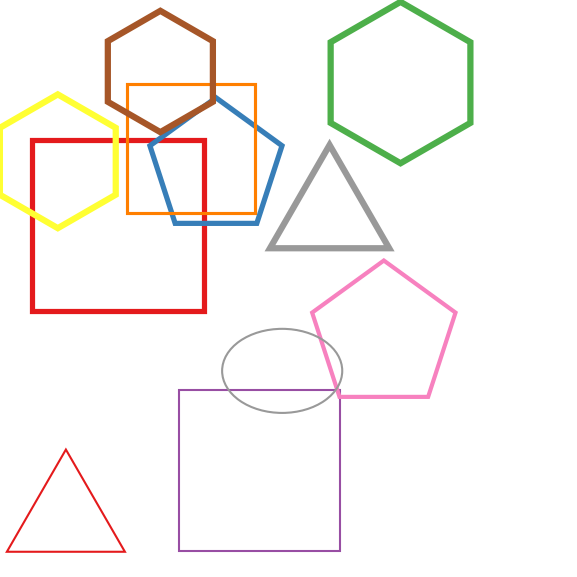[{"shape": "square", "thickness": 2.5, "radius": 0.74, "center": [0.205, 0.609]}, {"shape": "triangle", "thickness": 1, "radius": 0.59, "center": [0.114, 0.103]}, {"shape": "pentagon", "thickness": 2.5, "radius": 0.6, "center": [0.374, 0.71]}, {"shape": "hexagon", "thickness": 3, "radius": 0.7, "center": [0.694, 0.856]}, {"shape": "square", "thickness": 1, "radius": 0.7, "center": [0.45, 0.185]}, {"shape": "square", "thickness": 1.5, "radius": 0.55, "center": [0.33, 0.742]}, {"shape": "hexagon", "thickness": 3, "radius": 0.58, "center": [0.1, 0.72]}, {"shape": "hexagon", "thickness": 3, "radius": 0.53, "center": [0.278, 0.875]}, {"shape": "pentagon", "thickness": 2, "radius": 0.65, "center": [0.665, 0.417]}, {"shape": "triangle", "thickness": 3, "radius": 0.6, "center": [0.571, 0.629]}, {"shape": "oval", "thickness": 1, "radius": 0.52, "center": [0.489, 0.357]}]